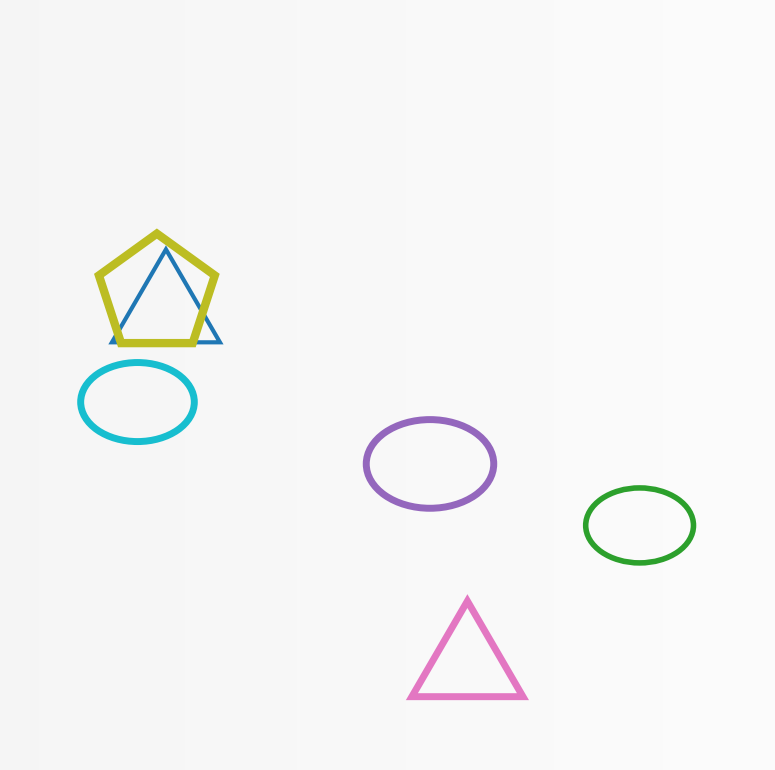[{"shape": "triangle", "thickness": 1.5, "radius": 0.4, "center": [0.214, 0.596]}, {"shape": "oval", "thickness": 2, "radius": 0.35, "center": [0.825, 0.318]}, {"shape": "oval", "thickness": 2.5, "radius": 0.41, "center": [0.555, 0.397]}, {"shape": "triangle", "thickness": 2.5, "radius": 0.41, "center": [0.603, 0.137]}, {"shape": "pentagon", "thickness": 3, "radius": 0.39, "center": [0.202, 0.618]}, {"shape": "oval", "thickness": 2.5, "radius": 0.37, "center": [0.177, 0.478]}]